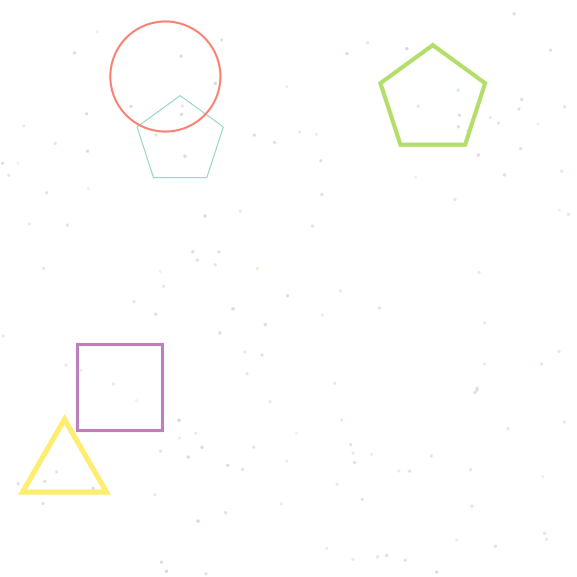[{"shape": "pentagon", "thickness": 0.5, "radius": 0.39, "center": [0.312, 0.755]}, {"shape": "circle", "thickness": 1, "radius": 0.48, "center": [0.286, 0.867]}, {"shape": "pentagon", "thickness": 2, "radius": 0.48, "center": [0.749, 0.826]}, {"shape": "square", "thickness": 1.5, "radius": 0.37, "center": [0.207, 0.329]}, {"shape": "triangle", "thickness": 2.5, "radius": 0.42, "center": [0.112, 0.189]}]